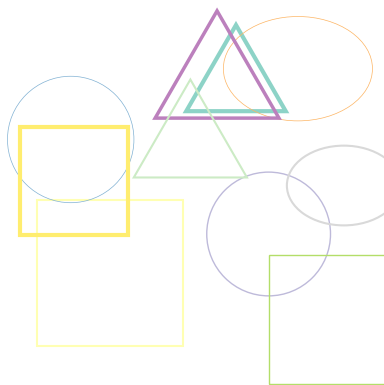[{"shape": "triangle", "thickness": 3, "radius": 0.75, "center": [0.613, 0.786]}, {"shape": "square", "thickness": 1.5, "radius": 0.95, "center": [0.285, 0.291]}, {"shape": "circle", "thickness": 1, "radius": 0.8, "center": [0.698, 0.392]}, {"shape": "circle", "thickness": 0.5, "radius": 0.82, "center": [0.184, 0.638]}, {"shape": "oval", "thickness": 0.5, "radius": 0.97, "center": [0.774, 0.822]}, {"shape": "square", "thickness": 1, "radius": 0.84, "center": [0.868, 0.171]}, {"shape": "oval", "thickness": 1.5, "radius": 0.74, "center": [0.893, 0.518]}, {"shape": "triangle", "thickness": 2.5, "radius": 0.93, "center": [0.564, 0.786]}, {"shape": "triangle", "thickness": 1.5, "radius": 0.85, "center": [0.494, 0.624]}, {"shape": "square", "thickness": 3, "radius": 0.7, "center": [0.191, 0.531]}]